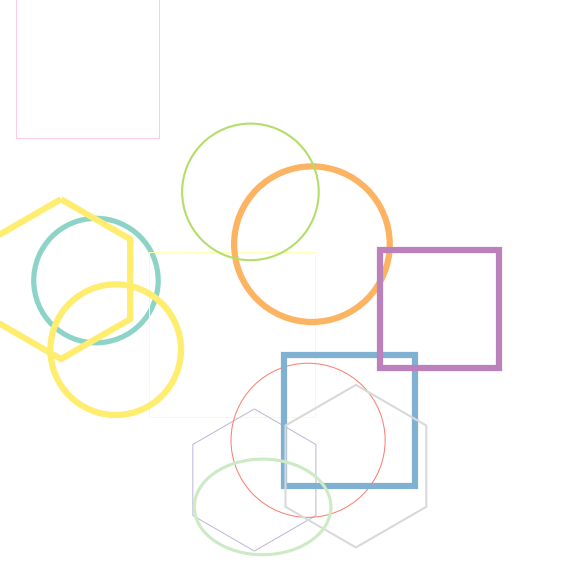[{"shape": "circle", "thickness": 2.5, "radius": 0.54, "center": [0.166, 0.513]}, {"shape": "square", "thickness": 0.5, "radius": 0.72, "center": [0.401, 0.42]}, {"shape": "hexagon", "thickness": 0.5, "radius": 0.62, "center": [0.44, 0.168]}, {"shape": "circle", "thickness": 0.5, "radius": 0.67, "center": [0.533, 0.237]}, {"shape": "square", "thickness": 3, "radius": 0.57, "center": [0.606, 0.271]}, {"shape": "circle", "thickness": 3, "radius": 0.67, "center": [0.54, 0.576]}, {"shape": "circle", "thickness": 1, "radius": 0.59, "center": [0.434, 0.667]}, {"shape": "square", "thickness": 0.5, "radius": 0.62, "center": [0.152, 0.884]}, {"shape": "hexagon", "thickness": 1, "radius": 0.7, "center": [0.616, 0.192]}, {"shape": "square", "thickness": 3, "radius": 0.51, "center": [0.761, 0.464]}, {"shape": "oval", "thickness": 1.5, "radius": 0.59, "center": [0.455, 0.121]}, {"shape": "circle", "thickness": 3, "radius": 0.57, "center": [0.2, 0.394]}, {"shape": "hexagon", "thickness": 3, "radius": 0.69, "center": [0.106, 0.516]}]